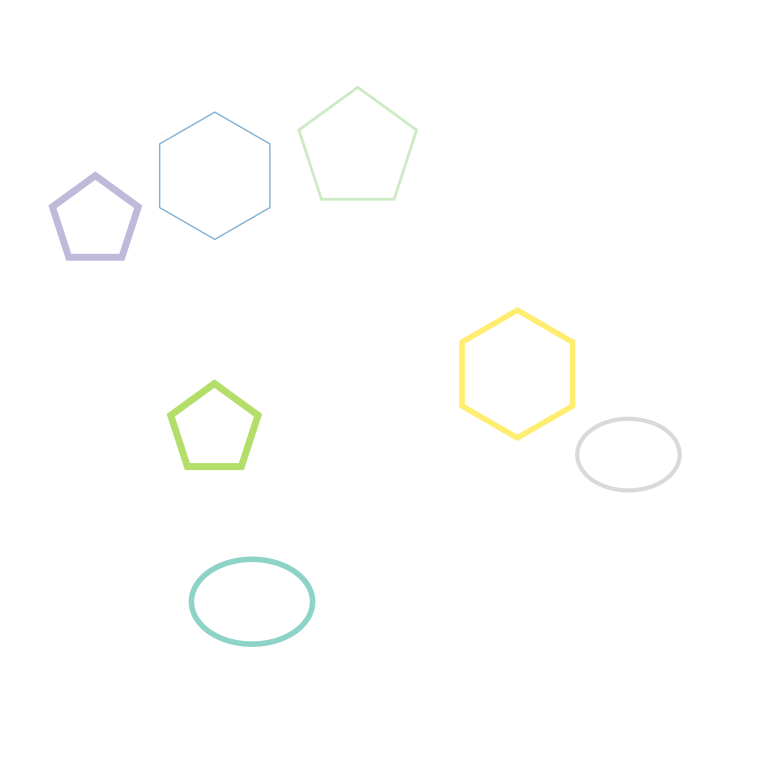[{"shape": "oval", "thickness": 2, "radius": 0.39, "center": [0.327, 0.219]}, {"shape": "pentagon", "thickness": 2.5, "radius": 0.29, "center": [0.124, 0.713]}, {"shape": "hexagon", "thickness": 0.5, "radius": 0.41, "center": [0.279, 0.772]}, {"shape": "pentagon", "thickness": 2.5, "radius": 0.3, "center": [0.278, 0.442]}, {"shape": "oval", "thickness": 1.5, "radius": 0.33, "center": [0.816, 0.41]}, {"shape": "pentagon", "thickness": 1, "radius": 0.4, "center": [0.465, 0.806]}, {"shape": "hexagon", "thickness": 2, "radius": 0.41, "center": [0.672, 0.514]}]